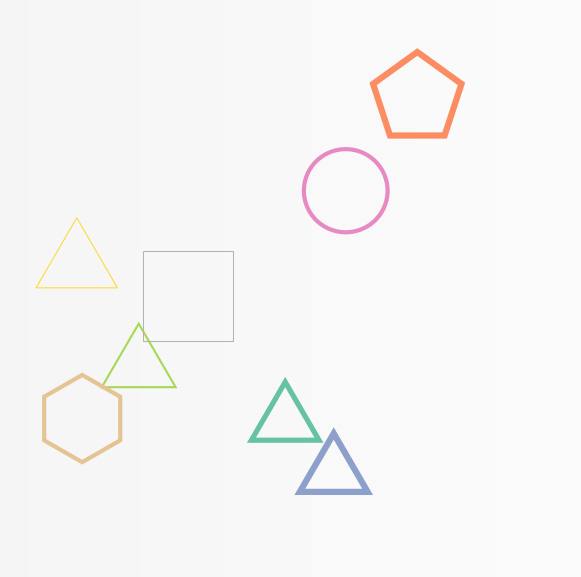[{"shape": "triangle", "thickness": 2.5, "radius": 0.34, "center": [0.491, 0.27]}, {"shape": "pentagon", "thickness": 3, "radius": 0.4, "center": [0.718, 0.829]}, {"shape": "triangle", "thickness": 3, "radius": 0.34, "center": [0.574, 0.181]}, {"shape": "circle", "thickness": 2, "radius": 0.36, "center": [0.595, 0.669]}, {"shape": "triangle", "thickness": 1, "radius": 0.37, "center": [0.239, 0.365]}, {"shape": "triangle", "thickness": 0.5, "radius": 0.4, "center": [0.132, 0.541]}, {"shape": "hexagon", "thickness": 2, "radius": 0.38, "center": [0.141, 0.274]}, {"shape": "square", "thickness": 0.5, "radius": 0.39, "center": [0.323, 0.487]}]